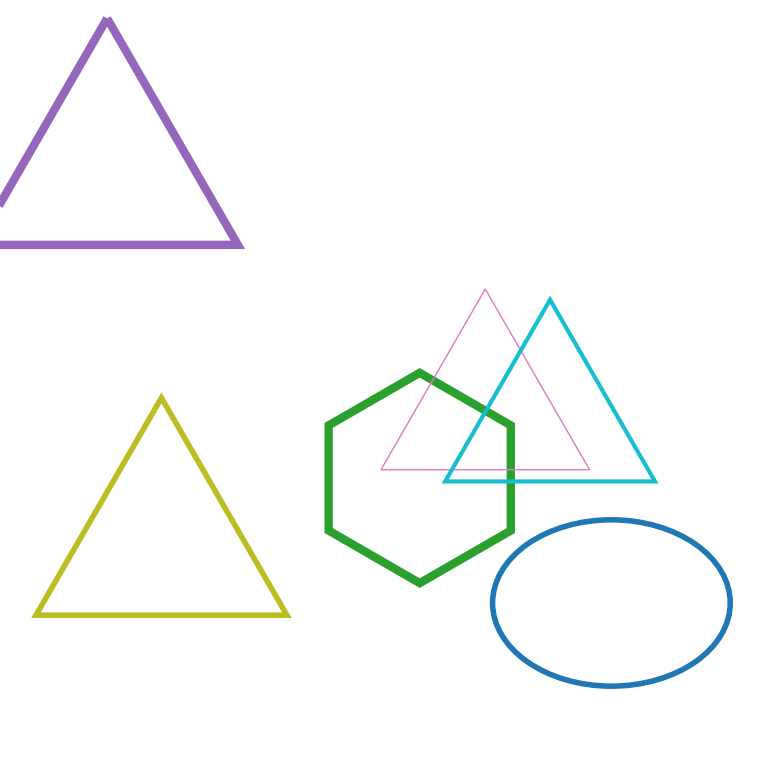[{"shape": "oval", "thickness": 2, "radius": 0.77, "center": [0.794, 0.217]}, {"shape": "hexagon", "thickness": 3, "radius": 0.68, "center": [0.545, 0.379]}, {"shape": "triangle", "thickness": 3, "radius": 0.98, "center": [0.139, 0.78]}, {"shape": "triangle", "thickness": 0.5, "radius": 0.78, "center": [0.63, 0.468]}, {"shape": "triangle", "thickness": 2, "radius": 0.94, "center": [0.21, 0.295]}, {"shape": "triangle", "thickness": 1.5, "radius": 0.79, "center": [0.714, 0.453]}]